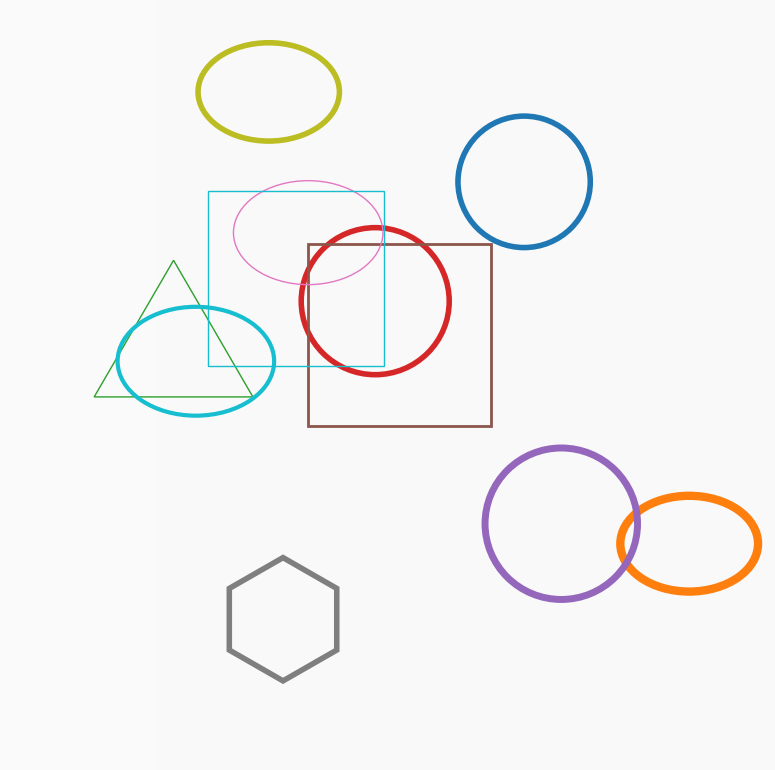[{"shape": "circle", "thickness": 2, "radius": 0.43, "center": [0.676, 0.764]}, {"shape": "oval", "thickness": 3, "radius": 0.44, "center": [0.889, 0.294]}, {"shape": "triangle", "thickness": 0.5, "radius": 0.59, "center": [0.224, 0.544]}, {"shape": "circle", "thickness": 2, "radius": 0.48, "center": [0.484, 0.609]}, {"shape": "circle", "thickness": 2.5, "radius": 0.49, "center": [0.724, 0.32]}, {"shape": "square", "thickness": 1, "radius": 0.59, "center": [0.516, 0.565]}, {"shape": "oval", "thickness": 0.5, "radius": 0.48, "center": [0.398, 0.698]}, {"shape": "hexagon", "thickness": 2, "radius": 0.4, "center": [0.365, 0.196]}, {"shape": "oval", "thickness": 2, "radius": 0.46, "center": [0.347, 0.881]}, {"shape": "oval", "thickness": 1.5, "radius": 0.51, "center": [0.253, 0.531]}, {"shape": "square", "thickness": 0.5, "radius": 0.57, "center": [0.382, 0.638]}]